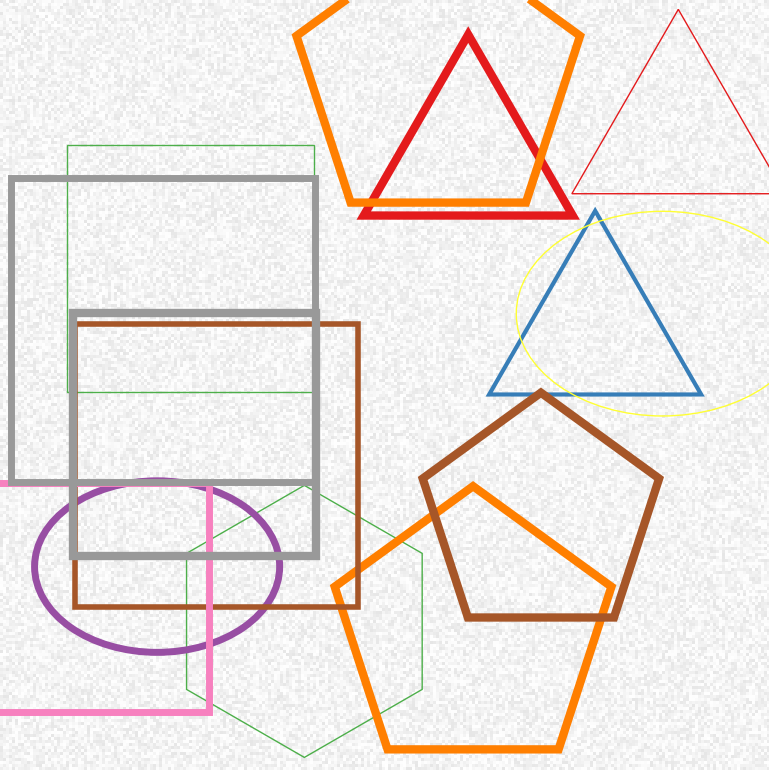[{"shape": "triangle", "thickness": 0.5, "radius": 0.8, "center": [0.881, 0.828]}, {"shape": "triangle", "thickness": 3, "radius": 0.78, "center": [0.608, 0.798]}, {"shape": "triangle", "thickness": 1.5, "radius": 0.79, "center": [0.773, 0.567]}, {"shape": "hexagon", "thickness": 0.5, "radius": 0.88, "center": [0.395, 0.193]}, {"shape": "square", "thickness": 0.5, "radius": 0.8, "center": [0.248, 0.652]}, {"shape": "oval", "thickness": 2.5, "radius": 0.8, "center": [0.204, 0.264]}, {"shape": "pentagon", "thickness": 3, "radius": 0.94, "center": [0.614, 0.18]}, {"shape": "pentagon", "thickness": 3, "radius": 0.97, "center": [0.569, 0.894]}, {"shape": "oval", "thickness": 0.5, "radius": 0.95, "center": [0.86, 0.593]}, {"shape": "square", "thickness": 2, "radius": 0.92, "center": [0.281, 0.396]}, {"shape": "pentagon", "thickness": 3, "radius": 0.81, "center": [0.702, 0.329]}, {"shape": "square", "thickness": 2.5, "radius": 0.74, "center": [0.123, 0.225]}, {"shape": "square", "thickness": 2.5, "radius": 0.98, "center": [0.212, 0.571]}, {"shape": "square", "thickness": 3, "radius": 0.79, "center": [0.252, 0.435]}]